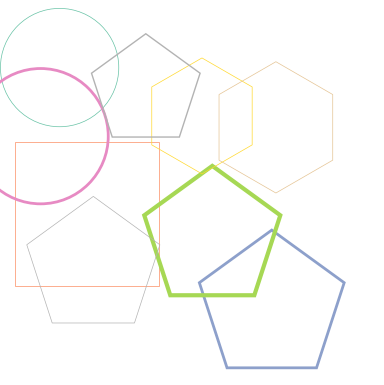[{"shape": "circle", "thickness": 0.5, "radius": 0.77, "center": [0.155, 0.824]}, {"shape": "square", "thickness": 0.5, "radius": 0.93, "center": [0.226, 0.445]}, {"shape": "pentagon", "thickness": 2, "radius": 0.99, "center": [0.706, 0.205]}, {"shape": "circle", "thickness": 2, "radius": 0.88, "center": [0.105, 0.646]}, {"shape": "pentagon", "thickness": 3, "radius": 0.93, "center": [0.551, 0.383]}, {"shape": "hexagon", "thickness": 0.5, "radius": 0.75, "center": [0.525, 0.699]}, {"shape": "hexagon", "thickness": 0.5, "radius": 0.85, "center": [0.717, 0.669]}, {"shape": "pentagon", "thickness": 0.5, "radius": 0.91, "center": [0.242, 0.308]}, {"shape": "pentagon", "thickness": 1, "radius": 0.74, "center": [0.379, 0.764]}]